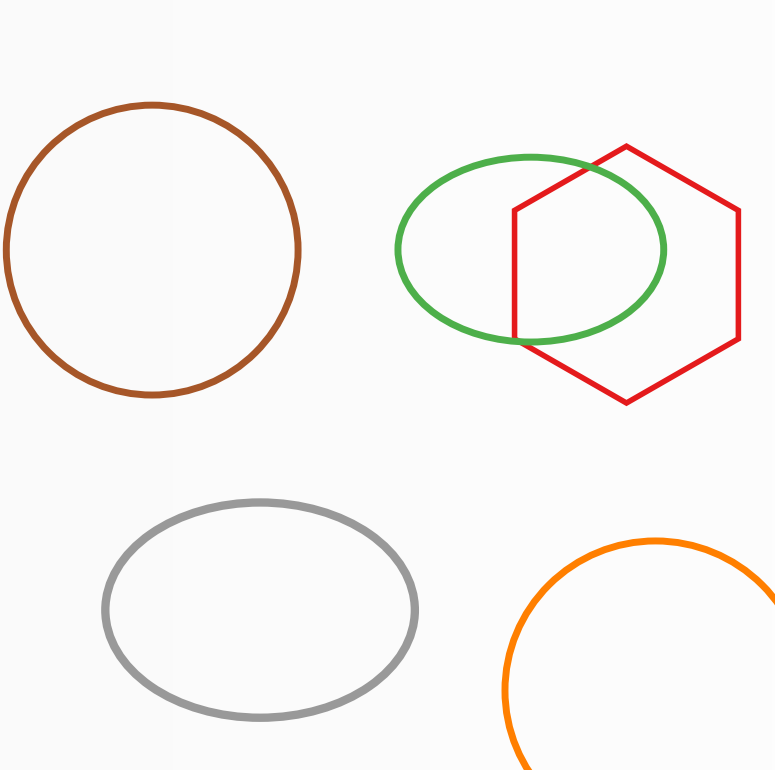[{"shape": "hexagon", "thickness": 2, "radius": 0.83, "center": [0.808, 0.643]}, {"shape": "oval", "thickness": 2.5, "radius": 0.86, "center": [0.685, 0.676]}, {"shape": "circle", "thickness": 2.5, "radius": 0.97, "center": [0.846, 0.103]}, {"shape": "circle", "thickness": 2.5, "radius": 0.94, "center": [0.196, 0.675]}, {"shape": "oval", "thickness": 3, "radius": 1.0, "center": [0.336, 0.208]}]